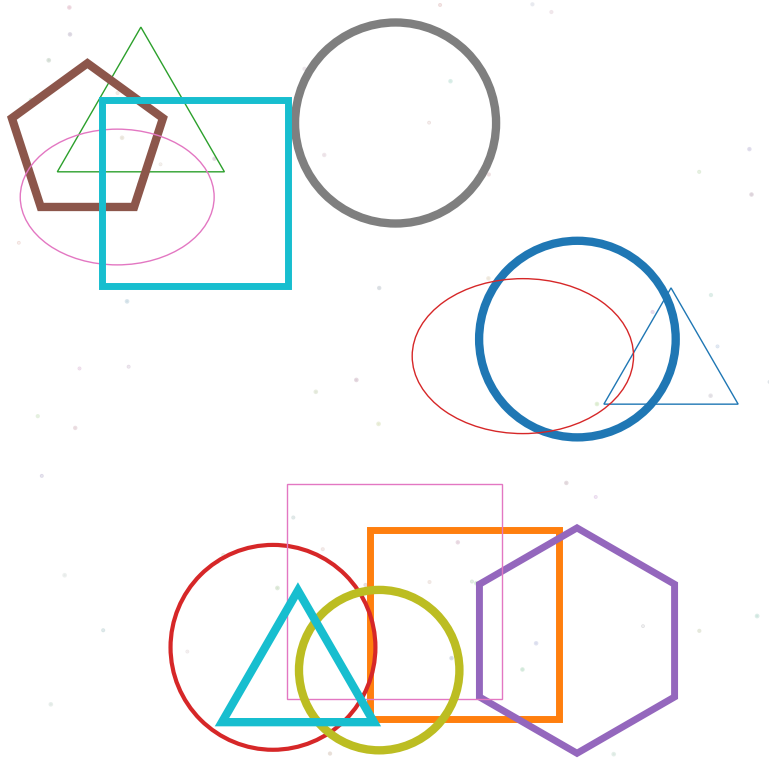[{"shape": "circle", "thickness": 3, "radius": 0.64, "center": [0.75, 0.56]}, {"shape": "triangle", "thickness": 0.5, "radius": 0.5, "center": [0.871, 0.525]}, {"shape": "square", "thickness": 2.5, "radius": 0.61, "center": [0.604, 0.189]}, {"shape": "triangle", "thickness": 0.5, "radius": 0.63, "center": [0.183, 0.84]}, {"shape": "circle", "thickness": 1.5, "radius": 0.67, "center": [0.355, 0.159]}, {"shape": "oval", "thickness": 0.5, "radius": 0.72, "center": [0.679, 0.538]}, {"shape": "hexagon", "thickness": 2.5, "radius": 0.73, "center": [0.749, 0.168]}, {"shape": "pentagon", "thickness": 3, "radius": 0.52, "center": [0.114, 0.815]}, {"shape": "oval", "thickness": 0.5, "radius": 0.63, "center": [0.152, 0.744]}, {"shape": "square", "thickness": 0.5, "radius": 0.7, "center": [0.512, 0.232]}, {"shape": "circle", "thickness": 3, "radius": 0.65, "center": [0.514, 0.84]}, {"shape": "circle", "thickness": 3, "radius": 0.52, "center": [0.492, 0.13]}, {"shape": "square", "thickness": 2.5, "radius": 0.6, "center": [0.253, 0.75]}, {"shape": "triangle", "thickness": 3, "radius": 0.57, "center": [0.387, 0.119]}]